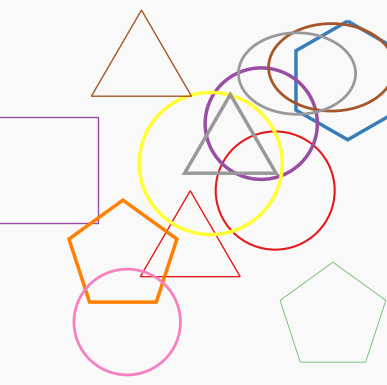[{"shape": "triangle", "thickness": 1, "radius": 0.74, "center": [0.491, 0.356]}, {"shape": "circle", "thickness": 1.5, "radius": 0.77, "center": [0.71, 0.505]}, {"shape": "hexagon", "thickness": 2.5, "radius": 0.77, "center": [0.897, 0.791]}, {"shape": "pentagon", "thickness": 0.5, "radius": 0.72, "center": [0.859, 0.175]}, {"shape": "square", "thickness": 1, "radius": 0.69, "center": [0.114, 0.557]}, {"shape": "circle", "thickness": 2.5, "radius": 0.72, "center": [0.674, 0.679]}, {"shape": "pentagon", "thickness": 2.5, "radius": 0.73, "center": [0.317, 0.334]}, {"shape": "circle", "thickness": 2.5, "radius": 0.92, "center": [0.544, 0.575]}, {"shape": "triangle", "thickness": 1, "radius": 0.75, "center": [0.365, 0.825]}, {"shape": "oval", "thickness": 2, "radius": 0.81, "center": [0.855, 0.825]}, {"shape": "circle", "thickness": 2, "radius": 0.69, "center": [0.328, 0.164]}, {"shape": "triangle", "thickness": 2.5, "radius": 0.68, "center": [0.594, 0.618]}, {"shape": "oval", "thickness": 2, "radius": 0.76, "center": [0.767, 0.809]}]